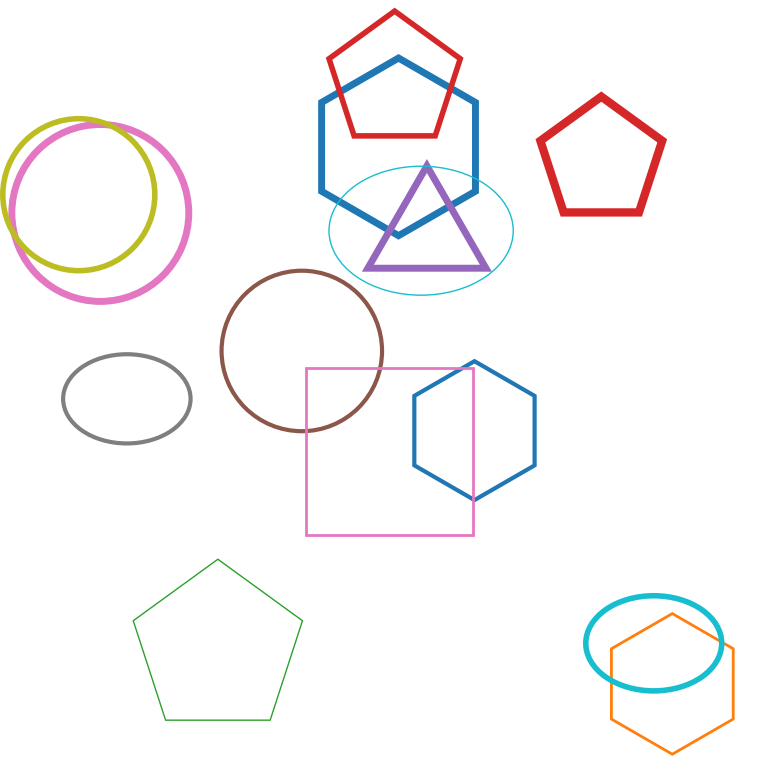[{"shape": "hexagon", "thickness": 1.5, "radius": 0.45, "center": [0.616, 0.441]}, {"shape": "hexagon", "thickness": 2.5, "radius": 0.58, "center": [0.518, 0.809]}, {"shape": "hexagon", "thickness": 1, "radius": 0.46, "center": [0.873, 0.112]}, {"shape": "pentagon", "thickness": 0.5, "radius": 0.58, "center": [0.283, 0.158]}, {"shape": "pentagon", "thickness": 2, "radius": 0.45, "center": [0.513, 0.896]}, {"shape": "pentagon", "thickness": 3, "radius": 0.42, "center": [0.781, 0.791]}, {"shape": "triangle", "thickness": 2.5, "radius": 0.44, "center": [0.554, 0.696]}, {"shape": "circle", "thickness": 1.5, "radius": 0.52, "center": [0.392, 0.544]}, {"shape": "square", "thickness": 1, "radius": 0.54, "center": [0.506, 0.414]}, {"shape": "circle", "thickness": 2.5, "radius": 0.57, "center": [0.13, 0.723]}, {"shape": "oval", "thickness": 1.5, "radius": 0.41, "center": [0.165, 0.482]}, {"shape": "circle", "thickness": 2, "radius": 0.49, "center": [0.102, 0.747]}, {"shape": "oval", "thickness": 2, "radius": 0.44, "center": [0.849, 0.165]}, {"shape": "oval", "thickness": 0.5, "radius": 0.6, "center": [0.547, 0.7]}]